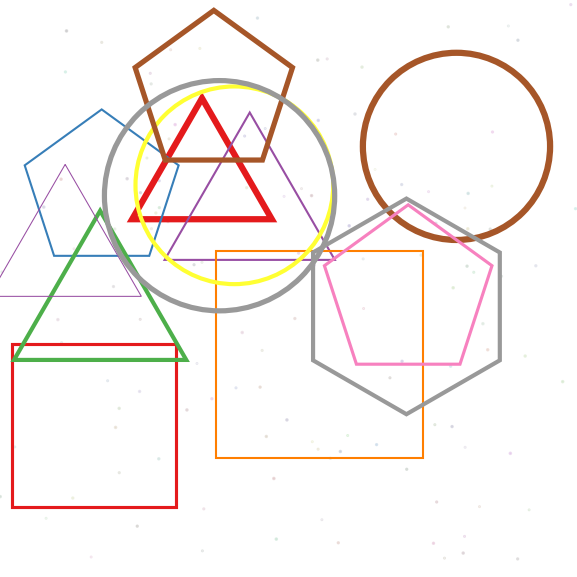[{"shape": "square", "thickness": 1.5, "radius": 0.71, "center": [0.163, 0.262]}, {"shape": "triangle", "thickness": 3, "radius": 0.7, "center": [0.35, 0.689]}, {"shape": "pentagon", "thickness": 1, "radius": 0.7, "center": [0.176, 0.67]}, {"shape": "triangle", "thickness": 2, "radius": 0.86, "center": [0.173, 0.462]}, {"shape": "triangle", "thickness": 0.5, "radius": 0.76, "center": [0.113, 0.562]}, {"shape": "triangle", "thickness": 1, "radius": 0.85, "center": [0.432, 0.634]}, {"shape": "square", "thickness": 1, "radius": 0.89, "center": [0.553, 0.386]}, {"shape": "circle", "thickness": 2, "radius": 0.86, "center": [0.406, 0.678]}, {"shape": "pentagon", "thickness": 2.5, "radius": 0.72, "center": [0.37, 0.838]}, {"shape": "circle", "thickness": 3, "radius": 0.81, "center": [0.79, 0.746]}, {"shape": "pentagon", "thickness": 1.5, "radius": 0.76, "center": [0.707, 0.492]}, {"shape": "hexagon", "thickness": 2, "radius": 0.93, "center": [0.704, 0.469]}, {"shape": "circle", "thickness": 2.5, "radius": 1.0, "center": [0.38, 0.66]}]